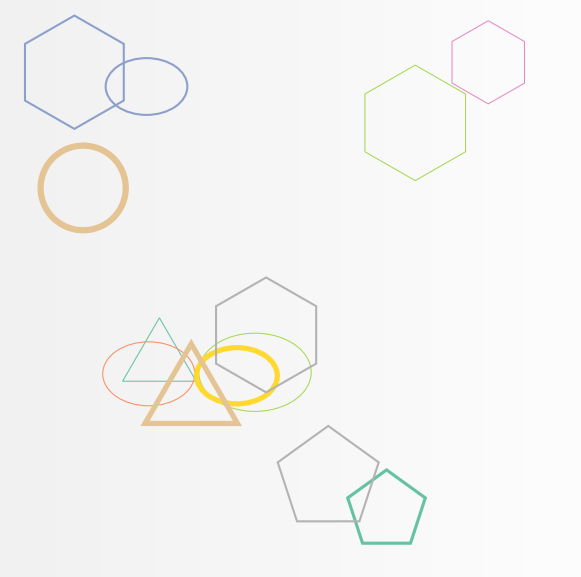[{"shape": "pentagon", "thickness": 1.5, "radius": 0.35, "center": [0.665, 0.115]}, {"shape": "triangle", "thickness": 0.5, "radius": 0.37, "center": [0.274, 0.376]}, {"shape": "oval", "thickness": 0.5, "radius": 0.4, "center": [0.256, 0.352]}, {"shape": "oval", "thickness": 1, "radius": 0.35, "center": [0.252, 0.849]}, {"shape": "hexagon", "thickness": 1, "radius": 0.49, "center": [0.128, 0.874]}, {"shape": "hexagon", "thickness": 0.5, "radius": 0.36, "center": [0.84, 0.891]}, {"shape": "oval", "thickness": 0.5, "radius": 0.48, "center": [0.439, 0.354]}, {"shape": "hexagon", "thickness": 0.5, "radius": 0.5, "center": [0.714, 0.786]}, {"shape": "oval", "thickness": 2.5, "radius": 0.35, "center": [0.408, 0.348]}, {"shape": "circle", "thickness": 3, "radius": 0.37, "center": [0.143, 0.674]}, {"shape": "triangle", "thickness": 2.5, "radius": 0.46, "center": [0.329, 0.312]}, {"shape": "pentagon", "thickness": 1, "radius": 0.46, "center": [0.565, 0.17]}, {"shape": "hexagon", "thickness": 1, "radius": 0.5, "center": [0.458, 0.419]}]